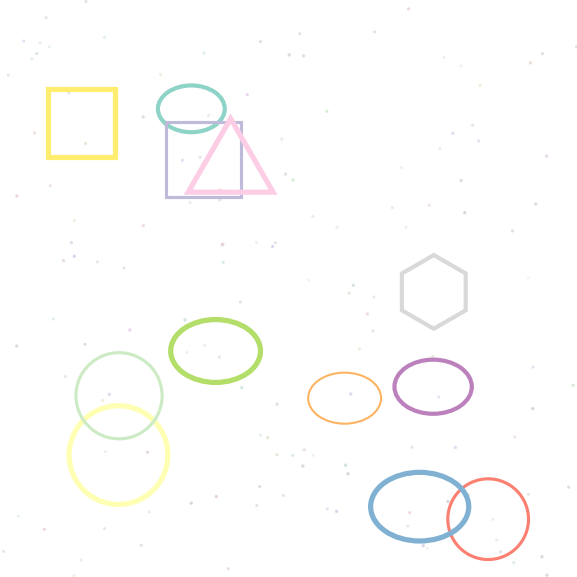[{"shape": "oval", "thickness": 2, "radius": 0.29, "center": [0.331, 0.811]}, {"shape": "circle", "thickness": 2.5, "radius": 0.43, "center": [0.205, 0.211]}, {"shape": "square", "thickness": 1.5, "radius": 0.32, "center": [0.353, 0.724]}, {"shape": "circle", "thickness": 1.5, "radius": 0.35, "center": [0.845, 0.1]}, {"shape": "oval", "thickness": 2.5, "radius": 0.42, "center": [0.727, 0.122]}, {"shape": "oval", "thickness": 1, "radius": 0.32, "center": [0.597, 0.31]}, {"shape": "oval", "thickness": 2.5, "radius": 0.39, "center": [0.373, 0.391]}, {"shape": "triangle", "thickness": 2.5, "radius": 0.42, "center": [0.399, 0.709]}, {"shape": "hexagon", "thickness": 2, "radius": 0.32, "center": [0.751, 0.494]}, {"shape": "oval", "thickness": 2, "radius": 0.33, "center": [0.75, 0.329]}, {"shape": "circle", "thickness": 1.5, "radius": 0.37, "center": [0.206, 0.314]}, {"shape": "square", "thickness": 2.5, "radius": 0.29, "center": [0.141, 0.786]}]